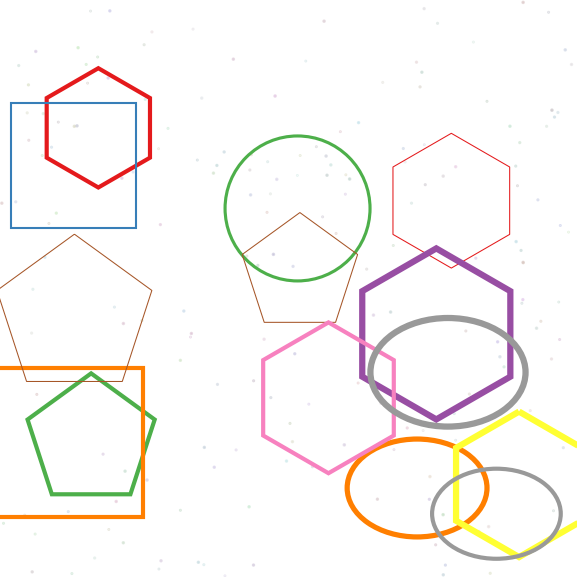[{"shape": "hexagon", "thickness": 2, "radius": 0.52, "center": [0.17, 0.778]}, {"shape": "hexagon", "thickness": 0.5, "radius": 0.58, "center": [0.782, 0.652]}, {"shape": "square", "thickness": 1, "radius": 0.54, "center": [0.127, 0.712]}, {"shape": "pentagon", "thickness": 2, "radius": 0.58, "center": [0.158, 0.237]}, {"shape": "circle", "thickness": 1.5, "radius": 0.63, "center": [0.515, 0.638]}, {"shape": "hexagon", "thickness": 3, "radius": 0.74, "center": [0.755, 0.421]}, {"shape": "square", "thickness": 2, "radius": 0.65, "center": [0.119, 0.234]}, {"shape": "oval", "thickness": 2.5, "radius": 0.61, "center": [0.722, 0.154]}, {"shape": "hexagon", "thickness": 3, "radius": 0.63, "center": [0.899, 0.16]}, {"shape": "pentagon", "thickness": 0.5, "radius": 0.53, "center": [0.519, 0.526]}, {"shape": "pentagon", "thickness": 0.5, "radius": 0.7, "center": [0.129, 0.453]}, {"shape": "hexagon", "thickness": 2, "radius": 0.65, "center": [0.569, 0.31]}, {"shape": "oval", "thickness": 2, "radius": 0.56, "center": [0.86, 0.11]}, {"shape": "oval", "thickness": 3, "radius": 0.67, "center": [0.776, 0.354]}]